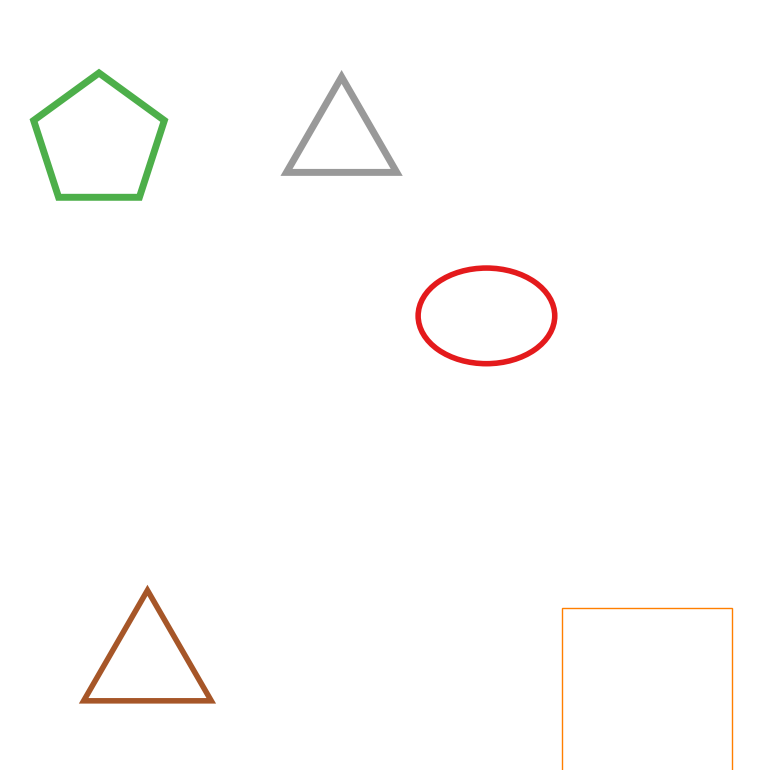[{"shape": "oval", "thickness": 2, "radius": 0.44, "center": [0.632, 0.59]}, {"shape": "pentagon", "thickness": 2.5, "radius": 0.45, "center": [0.129, 0.816]}, {"shape": "square", "thickness": 0.5, "radius": 0.55, "center": [0.84, 0.101]}, {"shape": "triangle", "thickness": 2, "radius": 0.48, "center": [0.191, 0.138]}, {"shape": "triangle", "thickness": 2.5, "radius": 0.41, "center": [0.444, 0.817]}]